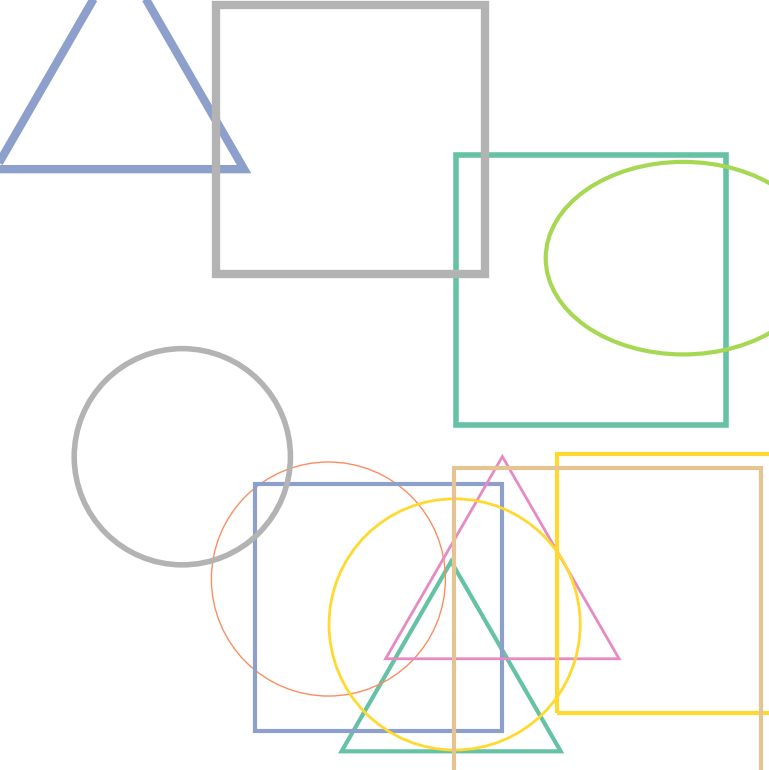[{"shape": "triangle", "thickness": 1.5, "radius": 0.82, "center": [0.586, 0.106]}, {"shape": "square", "thickness": 2, "radius": 0.88, "center": [0.768, 0.623]}, {"shape": "circle", "thickness": 0.5, "radius": 0.76, "center": [0.426, 0.248]}, {"shape": "triangle", "thickness": 3, "radius": 0.93, "center": [0.155, 0.874]}, {"shape": "square", "thickness": 1.5, "radius": 0.8, "center": [0.491, 0.211]}, {"shape": "triangle", "thickness": 1, "radius": 0.88, "center": [0.652, 0.232]}, {"shape": "oval", "thickness": 1.5, "radius": 0.89, "center": [0.887, 0.665]}, {"shape": "square", "thickness": 1.5, "radius": 0.84, "center": [0.891, 0.242]}, {"shape": "circle", "thickness": 1, "radius": 0.82, "center": [0.59, 0.189]}, {"shape": "square", "thickness": 1.5, "radius": 1.0, "center": [0.789, 0.193]}, {"shape": "circle", "thickness": 2, "radius": 0.7, "center": [0.237, 0.407]}, {"shape": "square", "thickness": 3, "radius": 0.87, "center": [0.455, 0.819]}]